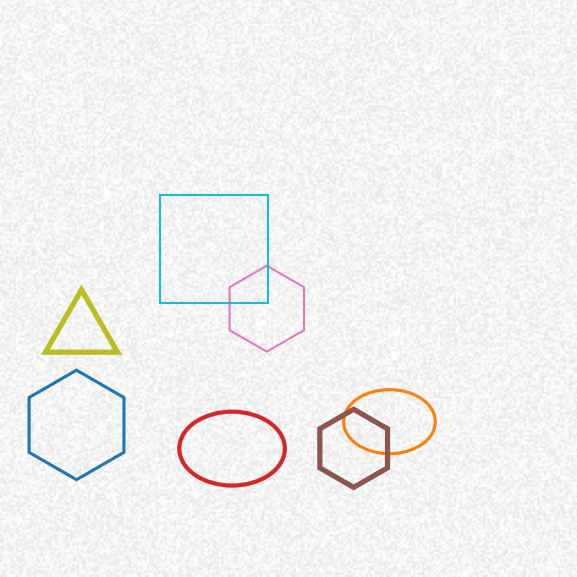[{"shape": "hexagon", "thickness": 1.5, "radius": 0.47, "center": [0.132, 0.263]}, {"shape": "oval", "thickness": 1.5, "radius": 0.4, "center": [0.674, 0.269]}, {"shape": "oval", "thickness": 2, "radius": 0.46, "center": [0.402, 0.222]}, {"shape": "hexagon", "thickness": 2.5, "radius": 0.34, "center": [0.612, 0.223]}, {"shape": "hexagon", "thickness": 1, "radius": 0.37, "center": [0.462, 0.465]}, {"shape": "triangle", "thickness": 2.5, "radius": 0.36, "center": [0.141, 0.425]}, {"shape": "square", "thickness": 1, "radius": 0.47, "center": [0.371, 0.568]}]